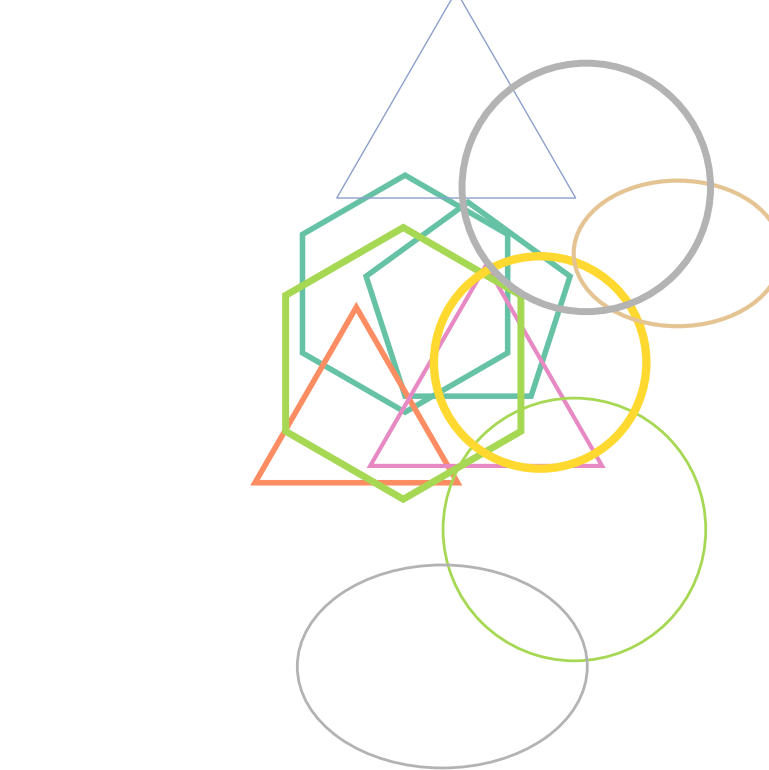[{"shape": "pentagon", "thickness": 2, "radius": 0.7, "center": [0.608, 0.598]}, {"shape": "hexagon", "thickness": 2, "radius": 0.77, "center": [0.526, 0.619]}, {"shape": "triangle", "thickness": 2, "radius": 0.76, "center": [0.463, 0.449]}, {"shape": "triangle", "thickness": 0.5, "radius": 0.9, "center": [0.592, 0.832]}, {"shape": "triangle", "thickness": 1.5, "radius": 0.87, "center": [0.631, 0.482]}, {"shape": "hexagon", "thickness": 2.5, "radius": 0.88, "center": [0.524, 0.528]}, {"shape": "circle", "thickness": 1, "radius": 0.85, "center": [0.746, 0.312]}, {"shape": "circle", "thickness": 3, "radius": 0.69, "center": [0.702, 0.529]}, {"shape": "oval", "thickness": 1.5, "radius": 0.68, "center": [0.88, 0.671]}, {"shape": "oval", "thickness": 1, "radius": 0.94, "center": [0.574, 0.134]}, {"shape": "circle", "thickness": 2.5, "radius": 0.81, "center": [0.761, 0.757]}]